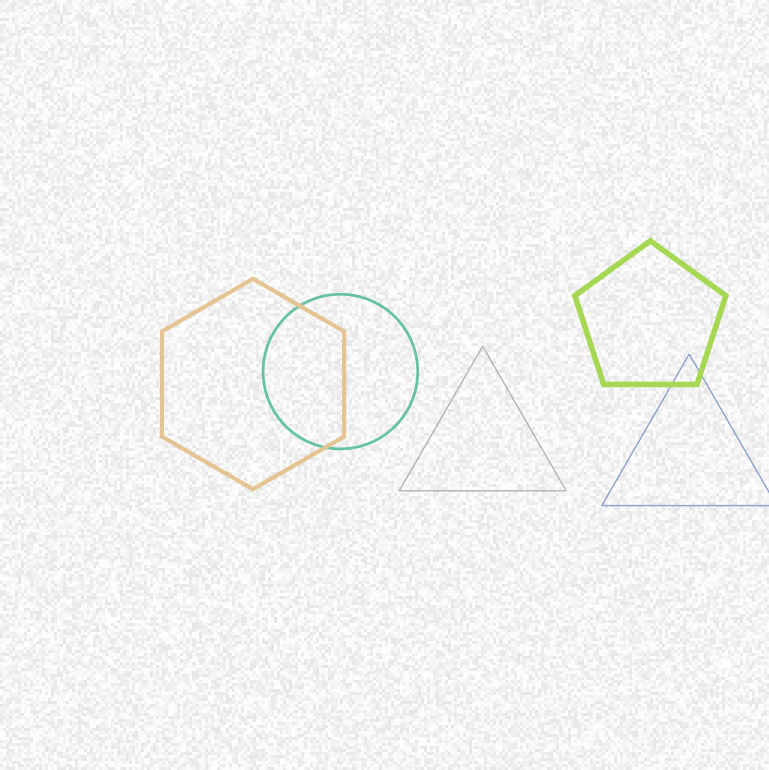[{"shape": "circle", "thickness": 1, "radius": 0.5, "center": [0.442, 0.517]}, {"shape": "triangle", "thickness": 0.5, "radius": 0.66, "center": [0.895, 0.409]}, {"shape": "pentagon", "thickness": 2, "radius": 0.52, "center": [0.845, 0.584]}, {"shape": "hexagon", "thickness": 1.5, "radius": 0.68, "center": [0.329, 0.501]}, {"shape": "triangle", "thickness": 0.5, "radius": 0.63, "center": [0.627, 0.425]}]